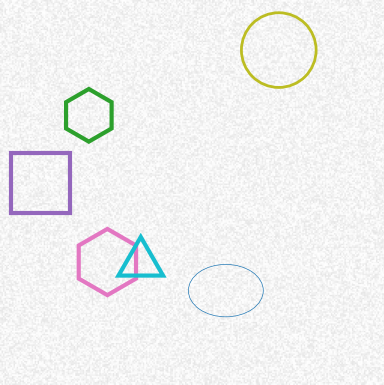[{"shape": "oval", "thickness": 0.5, "radius": 0.49, "center": [0.587, 0.245]}, {"shape": "hexagon", "thickness": 3, "radius": 0.34, "center": [0.231, 0.701]}, {"shape": "square", "thickness": 3, "radius": 0.39, "center": [0.105, 0.525]}, {"shape": "hexagon", "thickness": 3, "radius": 0.43, "center": [0.279, 0.319]}, {"shape": "circle", "thickness": 2, "radius": 0.49, "center": [0.724, 0.87]}, {"shape": "triangle", "thickness": 3, "radius": 0.33, "center": [0.366, 0.318]}]